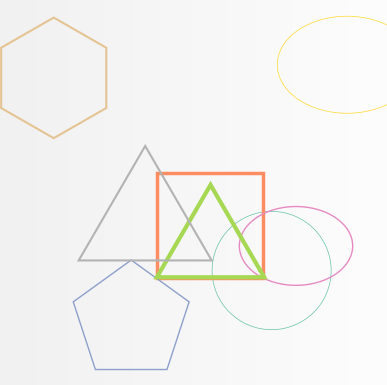[{"shape": "circle", "thickness": 0.5, "radius": 0.77, "center": [0.701, 0.297]}, {"shape": "square", "thickness": 2.5, "radius": 0.68, "center": [0.542, 0.415]}, {"shape": "pentagon", "thickness": 1, "radius": 0.79, "center": [0.339, 0.167]}, {"shape": "oval", "thickness": 1, "radius": 0.73, "center": [0.764, 0.361]}, {"shape": "triangle", "thickness": 3, "radius": 0.8, "center": [0.543, 0.36]}, {"shape": "oval", "thickness": 0.5, "radius": 0.9, "center": [0.896, 0.832]}, {"shape": "hexagon", "thickness": 1.5, "radius": 0.78, "center": [0.139, 0.798]}, {"shape": "triangle", "thickness": 1.5, "radius": 0.99, "center": [0.375, 0.423]}]